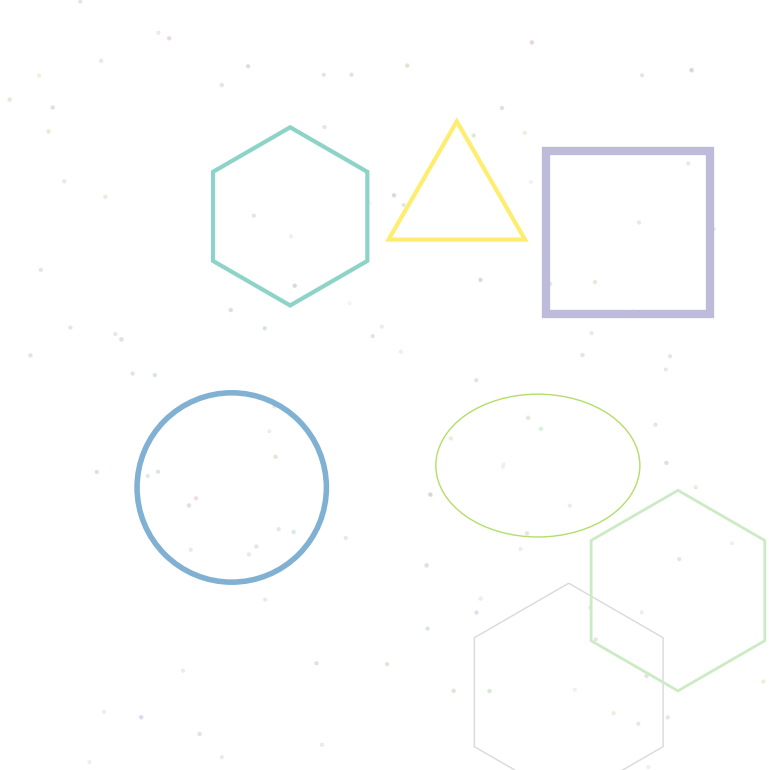[{"shape": "hexagon", "thickness": 1.5, "radius": 0.58, "center": [0.377, 0.719]}, {"shape": "square", "thickness": 3, "radius": 0.53, "center": [0.816, 0.698]}, {"shape": "circle", "thickness": 2, "radius": 0.61, "center": [0.301, 0.367]}, {"shape": "oval", "thickness": 0.5, "radius": 0.66, "center": [0.699, 0.395]}, {"shape": "hexagon", "thickness": 0.5, "radius": 0.71, "center": [0.739, 0.101]}, {"shape": "hexagon", "thickness": 1, "radius": 0.65, "center": [0.88, 0.233]}, {"shape": "triangle", "thickness": 1.5, "radius": 0.51, "center": [0.593, 0.74]}]